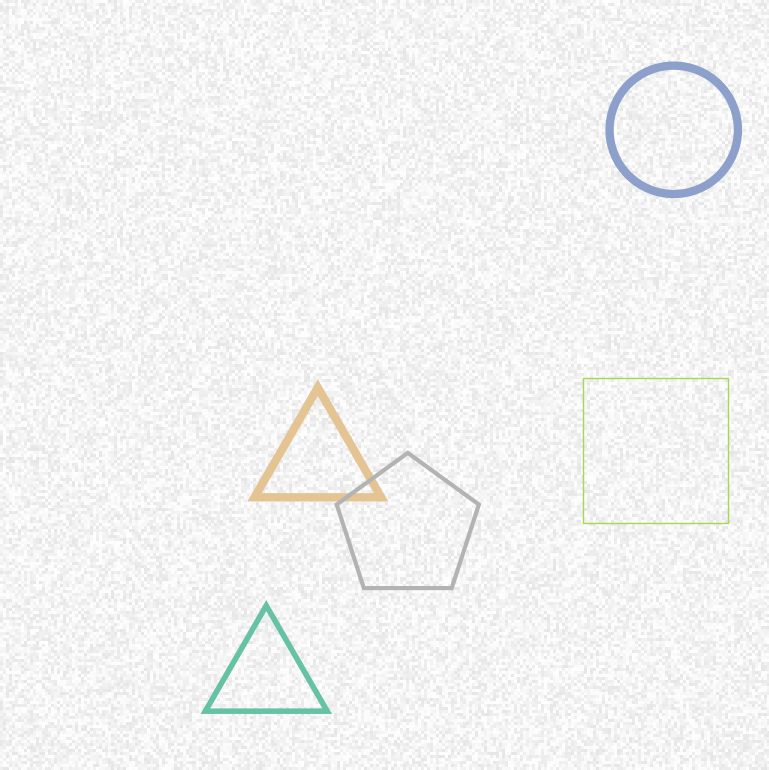[{"shape": "triangle", "thickness": 2, "radius": 0.46, "center": [0.346, 0.122]}, {"shape": "circle", "thickness": 3, "radius": 0.42, "center": [0.875, 0.831]}, {"shape": "square", "thickness": 0.5, "radius": 0.47, "center": [0.852, 0.415]}, {"shape": "triangle", "thickness": 3, "radius": 0.47, "center": [0.413, 0.402]}, {"shape": "pentagon", "thickness": 1.5, "radius": 0.49, "center": [0.53, 0.315]}]